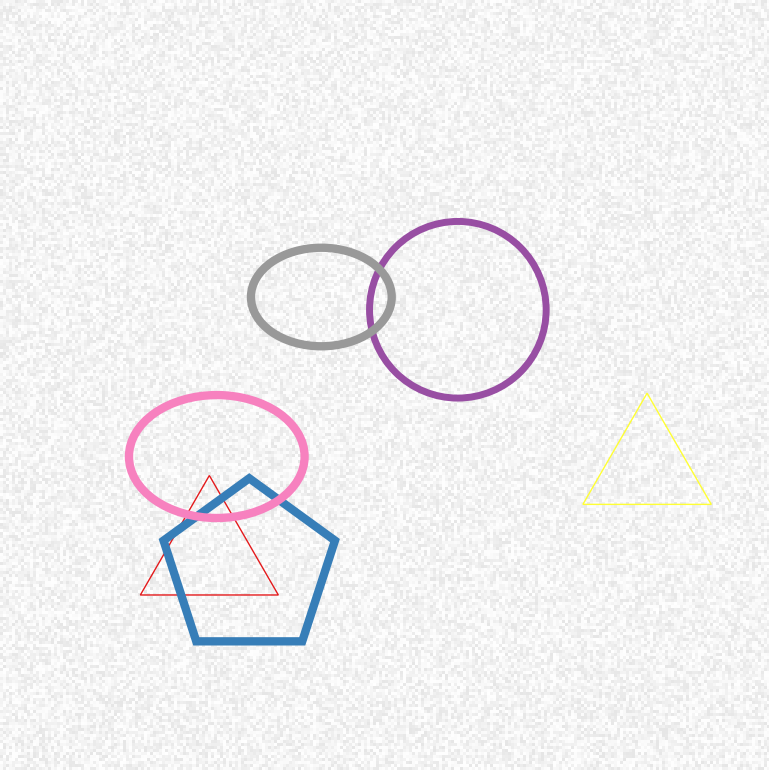[{"shape": "triangle", "thickness": 0.5, "radius": 0.52, "center": [0.272, 0.279]}, {"shape": "pentagon", "thickness": 3, "radius": 0.59, "center": [0.324, 0.262]}, {"shape": "circle", "thickness": 2.5, "radius": 0.57, "center": [0.595, 0.598]}, {"shape": "triangle", "thickness": 0.5, "radius": 0.48, "center": [0.84, 0.393]}, {"shape": "oval", "thickness": 3, "radius": 0.57, "center": [0.282, 0.407]}, {"shape": "oval", "thickness": 3, "radius": 0.46, "center": [0.417, 0.614]}]